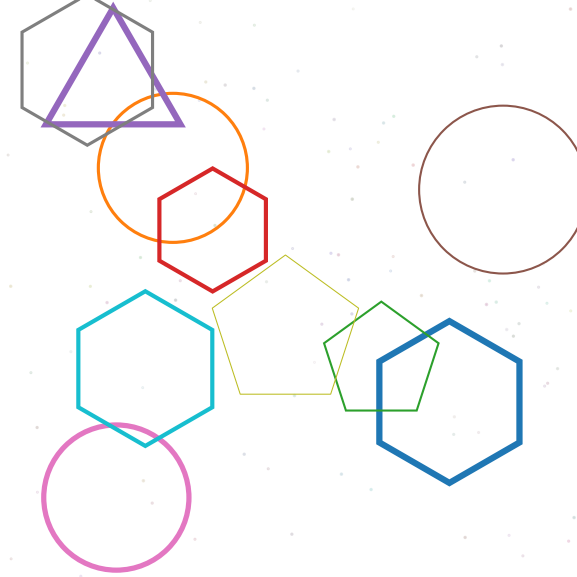[{"shape": "hexagon", "thickness": 3, "radius": 0.7, "center": [0.778, 0.303]}, {"shape": "circle", "thickness": 1.5, "radius": 0.65, "center": [0.299, 0.708]}, {"shape": "pentagon", "thickness": 1, "radius": 0.52, "center": [0.66, 0.373]}, {"shape": "hexagon", "thickness": 2, "radius": 0.53, "center": [0.368, 0.601]}, {"shape": "triangle", "thickness": 3, "radius": 0.67, "center": [0.196, 0.851]}, {"shape": "circle", "thickness": 1, "radius": 0.73, "center": [0.871, 0.671]}, {"shape": "circle", "thickness": 2.5, "radius": 0.63, "center": [0.201, 0.138]}, {"shape": "hexagon", "thickness": 1.5, "radius": 0.65, "center": [0.151, 0.878]}, {"shape": "pentagon", "thickness": 0.5, "radius": 0.67, "center": [0.494, 0.424]}, {"shape": "hexagon", "thickness": 2, "radius": 0.67, "center": [0.252, 0.361]}]